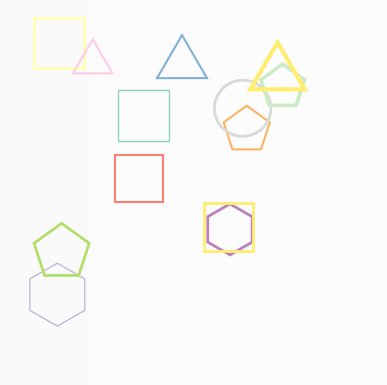[{"shape": "square", "thickness": 1, "radius": 0.33, "center": [0.371, 0.699]}, {"shape": "square", "thickness": 2, "radius": 0.33, "center": [0.152, 0.888]}, {"shape": "hexagon", "thickness": 1, "radius": 0.41, "center": [0.148, 0.235]}, {"shape": "square", "thickness": 1.5, "radius": 0.31, "center": [0.359, 0.536]}, {"shape": "triangle", "thickness": 1.5, "radius": 0.37, "center": [0.47, 0.834]}, {"shape": "pentagon", "thickness": 1.5, "radius": 0.31, "center": [0.637, 0.663]}, {"shape": "pentagon", "thickness": 2, "radius": 0.37, "center": [0.159, 0.345]}, {"shape": "triangle", "thickness": 1.5, "radius": 0.3, "center": [0.239, 0.839]}, {"shape": "circle", "thickness": 2, "radius": 0.36, "center": [0.626, 0.719]}, {"shape": "hexagon", "thickness": 2, "radius": 0.33, "center": [0.593, 0.404]}, {"shape": "pentagon", "thickness": 2.5, "radius": 0.3, "center": [0.73, 0.774]}, {"shape": "triangle", "thickness": 3, "radius": 0.41, "center": [0.716, 0.809]}, {"shape": "square", "thickness": 2, "radius": 0.31, "center": [0.59, 0.411]}]